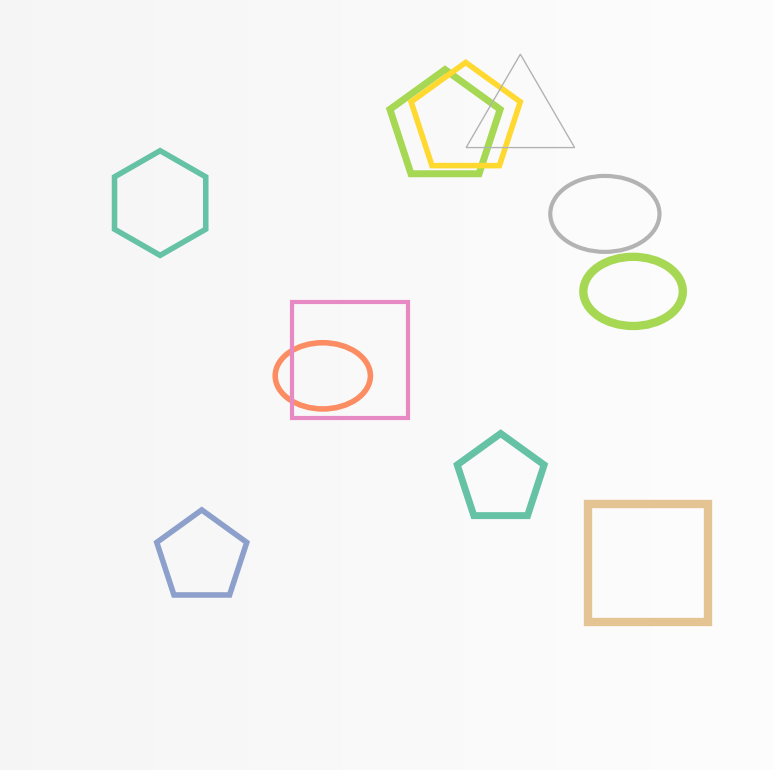[{"shape": "pentagon", "thickness": 2.5, "radius": 0.29, "center": [0.646, 0.378]}, {"shape": "hexagon", "thickness": 2, "radius": 0.34, "center": [0.207, 0.736]}, {"shape": "oval", "thickness": 2, "radius": 0.31, "center": [0.417, 0.512]}, {"shape": "pentagon", "thickness": 2, "radius": 0.31, "center": [0.26, 0.277]}, {"shape": "square", "thickness": 1.5, "radius": 0.37, "center": [0.452, 0.532]}, {"shape": "pentagon", "thickness": 2.5, "radius": 0.37, "center": [0.574, 0.835]}, {"shape": "oval", "thickness": 3, "radius": 0.32, "center": [0.817, 0.622]}, {"shape": "pentagon", "thickness": 2, "radius": 0.37, "center": [0.601, 0.845]}, {"shape": "square", "thickness": 3, "radius": 0.39, "center": [0.836, 0.269]}, {"shape": "triangle", "thickness": 0.5, "radius": 0.4, "center": [0.671, 0.849]}, {"shape": "oval", "thickness": 1.5, "radius": 0.35, "center": [0.78, 0.722]}]